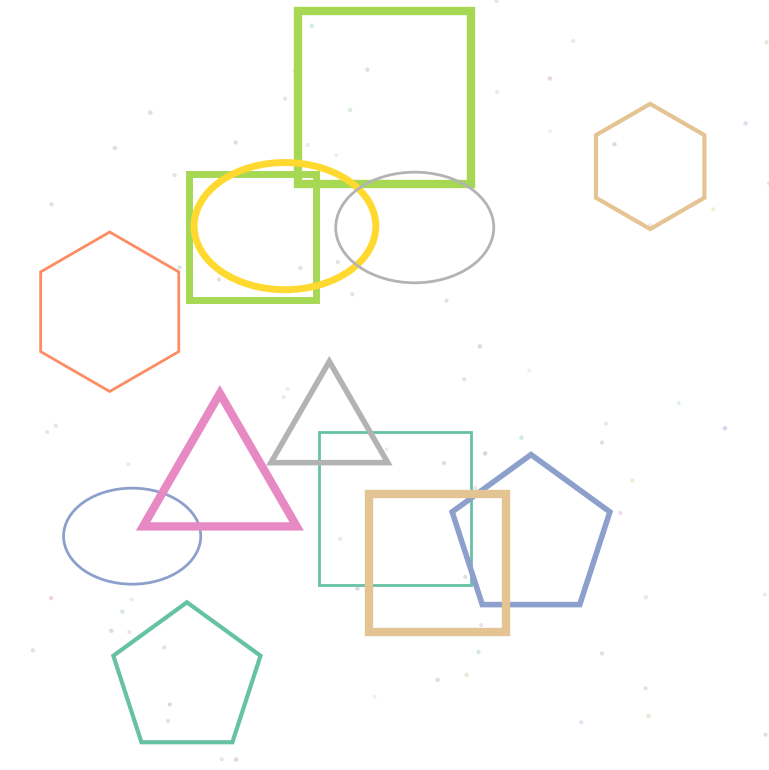[{"shape": "square", "thickness": 1, "radius": 0.5, "center": [0.513, 0.34]}, {"shape": "pentagon", "thickness": 1.5, "radius": 0.5, "center": [0.243, 0.117]}, {"shape": "hexagon", "thickness": 1, "radius": 0.52, "center": [0.142, 0.595]}, {"shape": "oval", "thickness": 1, "radius": 0.45, "center": [0.172, 0.304]}, {"shape": "pentagon", "thickness": 2, "radius": 0.54, "center": [0.69, 0.302]}, {"shape": "triangle", "thickness": 3, "radius": 0.58, "center": [0.286, 0.374]}, {"shape": "square", "thickness": 2.5, "radius": 0.41, "center": [0.328, 0.692]}, {"shape": "square", "thickness": 3, "radius": 0.56, "center": [0.5, 0.873]}, {"shape": "oval", "thickness": 2.5, "radius": 0.59, "center": [0.37, 0.706]}, {"shape": "square", "thickness": 3, "radius": 0.45, "center": [0.568, 0.269]}, {"shape": "hexagon", "thickness": 1.5, "radius": 0.41, "center": [0.844, 0.784]}, {"shape": "triangle", "thickness": 2, "radius": 0.44, "center": [0.428, 0.443]}, {"shape": "oval", "thickness": 1, "radius": 0.51, "center": [0.539, 0.705]}]